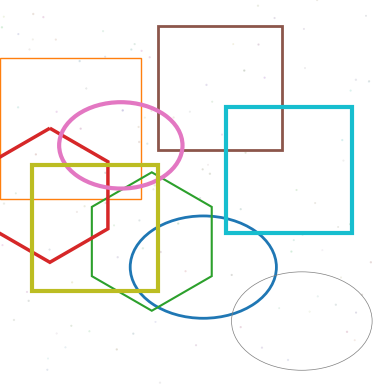[{"shape": "oval", "thickness": 2, "radius": 0.95, "center": [0.528, 0.306]}, {"shape": "square", "thickness": 1, "radius": 0.91, "center": [0.182, 0.666]}, {"shape": "hexagon", "thickness": 1.5, "radius": 0.9, "center": [0.394, 0.373]}, {"shape": "hexagon", "thickness": 2.5, "radius": 0.87, "center": [0.13, 0.493]}, {"shape": "square", "thickness": 2, "radius": 0.8, "center": [0.571, 0.771]}, {"shape": "oval", "thickness": 3, "radius": 0.8, "center": [0.314, 0.622]}, {"shape": "oval", "thickness": 0.5, "radius": 0.91, "center": [0.784, 0.166]}, {"shape": "square", "thickness": 3, "radius": 0.82, "center": [0.246, 0.407]}, {"shape": "square", "thickness": 3, "radius": 0.81, "center": [0.75, 0.559]}]